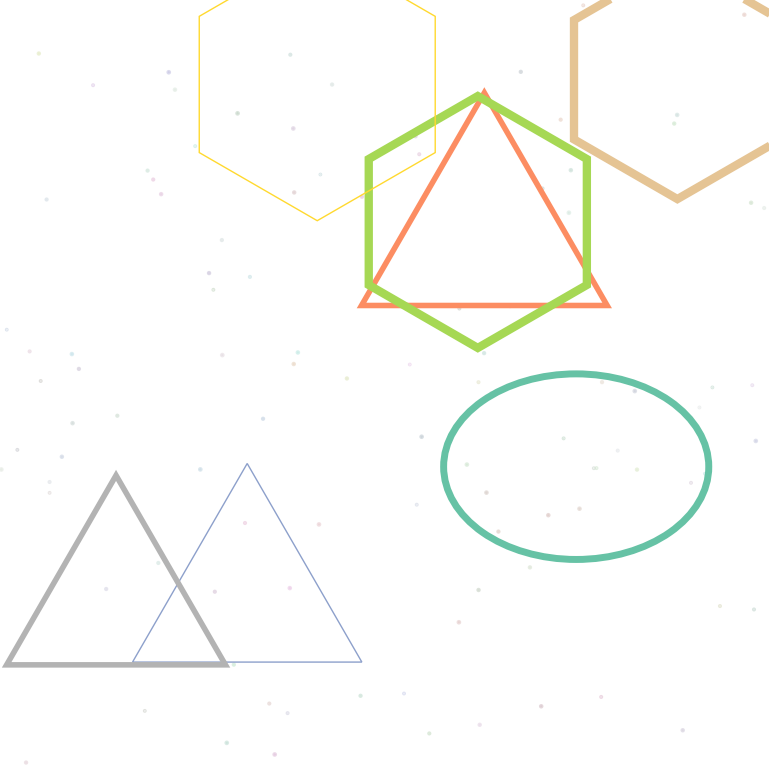[{"shape": "oval", "thickness": 2.5, "radius": 0.86, "center": [0.748, 0.394]}, {"shape": "triangle", "thickness": 2, "radius": 0.92, "center": [0.629, 0.695]}, {"shape": "triangle", "thickness": 0.5, "radius": 0.86, "center": [0.321, 0.226]}, {"shape": "hexagon", "thickness": 3, "radius": 0.82, "center": [0.621, 0.712]}, {"shape": "hexagon", "thickness": 0.5, "radius": 0.88, "center": [0.412, 0.89]}, {"shape": "hexagon", "thickness": 3, "radius": 0.78, "center": [0.88, 0.897]}, {"shape": "triangle", "thickness": 2, "radius": 0.82, "center": [0.151, 0.219]}]